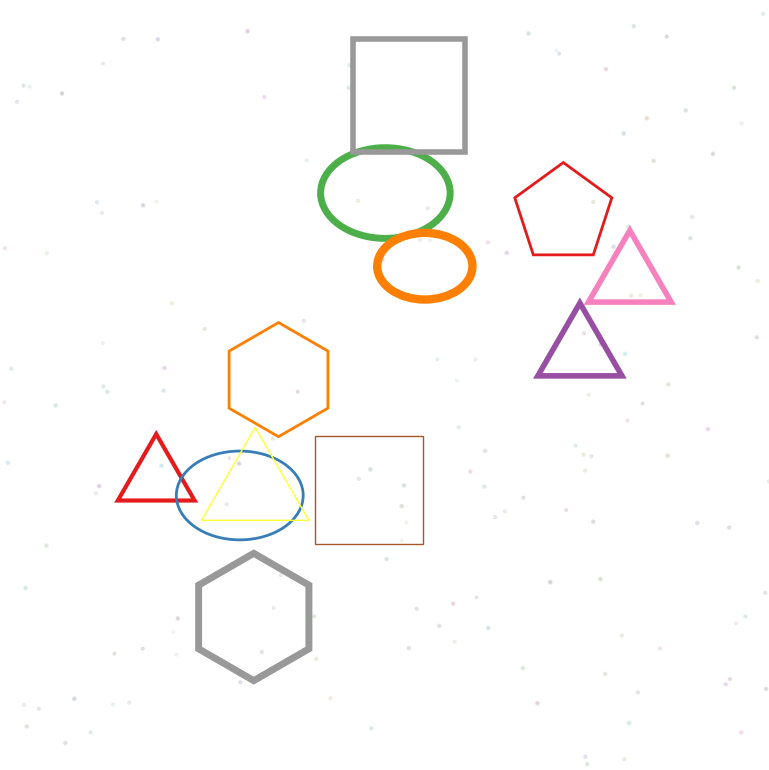[{"shape": "triangle", "thickness": 1.5, "radius": 0.29, "center": [0.203, 0.379]}, {"shape": "pentagon", "thickness": 1, "radius": 0.33, "center": [0.732, 0.723]}, {"shape": "oval", "thickness": 1, "radius": 0.41, "center": [0.311, 0.357]}, {"shape": "oval", "thickness": 2.5, "radius": 0.42, "center": [0.5, 0.749]}, {"shape": "triangle", "thickness": 2, "radius": 0.32, "center": [0.753, 0.543]}, {"shape": "hexagon", "thickness": 1, "radius": 0.37, "center": [0.362, 0.507]}, {"shape": "oval", "thickness": 3, "radius": 0.31, "center": [0.552, 0.654]}, {"shape": "triangle", "thickness": 0.5, "radius": 0.4, "center": [0.331, 0.364]}, {"shape": "square", "thickness": 0.5, "radius": 0.35, "center": [0.479, 0.364]}, {"shape": "triangle", "thickness": 2, "radius": 0.31, "center": [0.818, 0.639]}, {"shape": "square", "thickness": 2, "radius": 0.36, "center": [0.531, 0.876]}, {"shape": "hexagon", "thickness": 2.5, "radius": 0.41, "center": [0.33, 0.199]}]